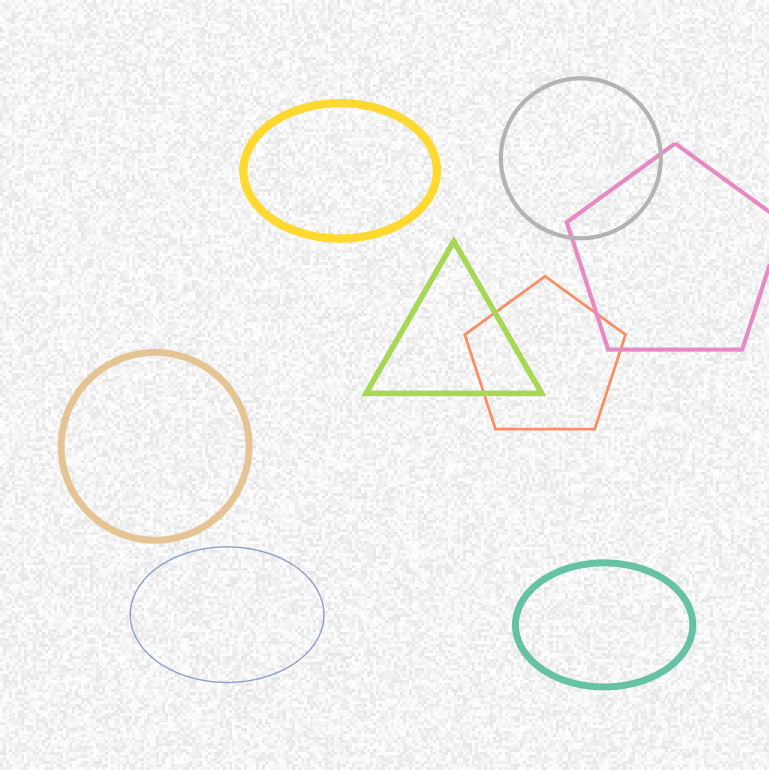[{"shape": "oval", "thickness": 2.5, "radius": 0.58, "center": [0.785, 0.188]}, {"shape": "pentagon", "thickness": 1, "radius": 0.55, "center": [0.708, 0.531]}, {"shape": "oval", "thickness": 0.5, "radius": 0.63, "center": [0.295, 0.202]}, {"shape": "pentagon", "thickness": 1.5, "radius": 0.74, "center": [0.877, 0.666]}, {"shape": "triangle", "thickness": 2, "radius": 0.66, "center": [0.589, 0.555]}, {"shape": "oval", "thickness": 3, "radius": 0.63, "center": [0.442, 0.778]}, {"shape": "circle", "thickness": 2.5, "radius": 0.61, "center": [0.201, 0.42]}, {"shape": "circle", "thickness": 1.5, "radius": 0.52, "center": [0.754, 0.794]}]